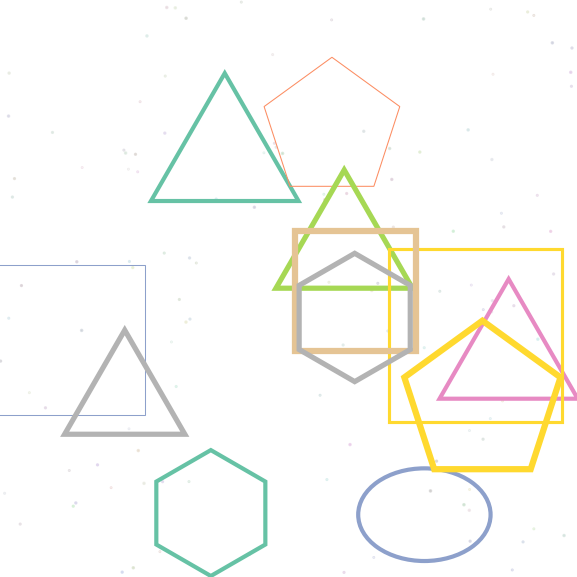[{"shape": "hexagon", "thickness": 2, "radius": 0.54, "center": [0.365, 0.111]}, {"shape": "triangle", "thickness": 2, "radius": 0.74, "center": [0.389, 0.725]}, {"shape": "pentagon", "thickness": 0.5, "radius": 0.62, "center": [0.575, 0.776]}, {"shape": "oval", "thickness": 2, "radius": 0.57, "center": [0.735, 0.108]}, {"shape": "square", "thickness": 0.5, "radius": 0.65, "center": [0.122, 0.411]}, {"shape": "triangle", "thickness": 2, "radius": 0.69, "center": [0.881, 0.378]}, {"shape": "triangle", "thickness": 2.5, "radius": 0.68, "center": [0.596, 0.568]}, {"shape": "pentagon", "thickness": 3, "radius": 0.71, "center": [0.835, 0.302]}, {"shape": "square", "thickness": 1.5, "radius": 0.75, "center": [0.823, 0.419]}, {"shape": "square", "thickness": 3, "radius": 0.52, "center": [0.616, 0.495]}, {"shape": "triangle", "thickness": 2.5, "radius": 0.6, "center": [0.216, 0.307]}, {"shape": "hexagon", "thickness": 2.5, "radius": 0.56, "center": [0.614, 0.449]}]